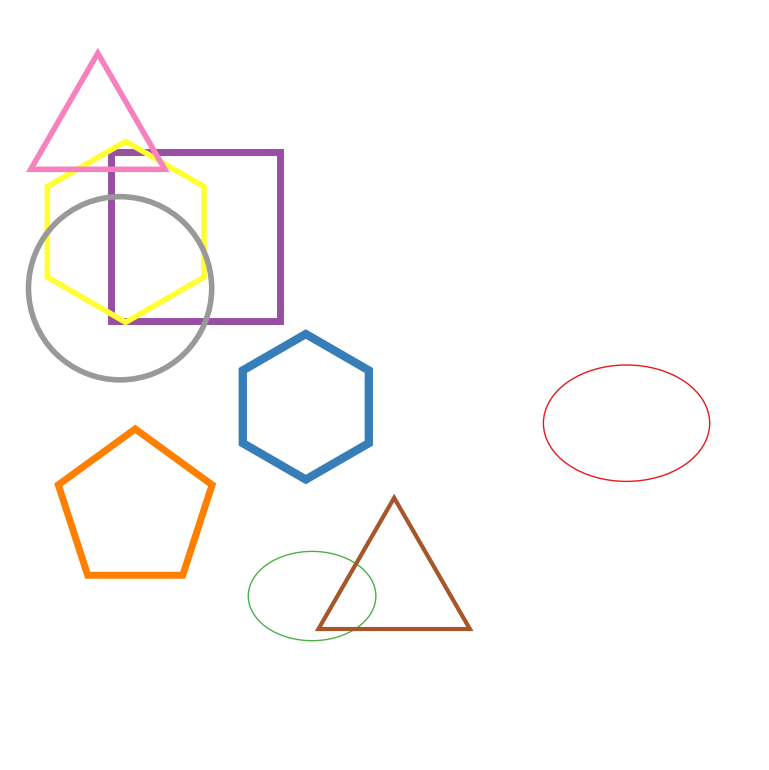[{"shape": "oval", "thickness": 0.5, "radius": 0.54, "center": [0.814, 0.45]}, {"shape": "hexagon", "thickness": 3, "radius": 0.47, "center": [0.397, 0.472]}, {"shape": "oval", "thickness": 0.5, "radius": 0.41, "center": [0.405, 0.226]}, {"shape": "square", "thickness": 2.5, "radius": 0.55, "center": [0.254, 0.693]}, {"shape": "pentagon", "thickness": 2.5, "radius": 0.53, "center": [0.176, 0.338]}, {"shape": "hexagon", "thickness": 2, "radius": 0.59, "center": [0.163, 0.699]}, {"shape": "triangle", "thickness": 1.5, "radius": 0.57, "center": [0.512, 0.24]}, {"shape": "triangle", "thickness": 2, "radius": 0.5, "center": [0.127, 0.83]}, {"shape": "circle", "thickness": 2, "radius": 0.59, "center": [0.156, 0.626]}]